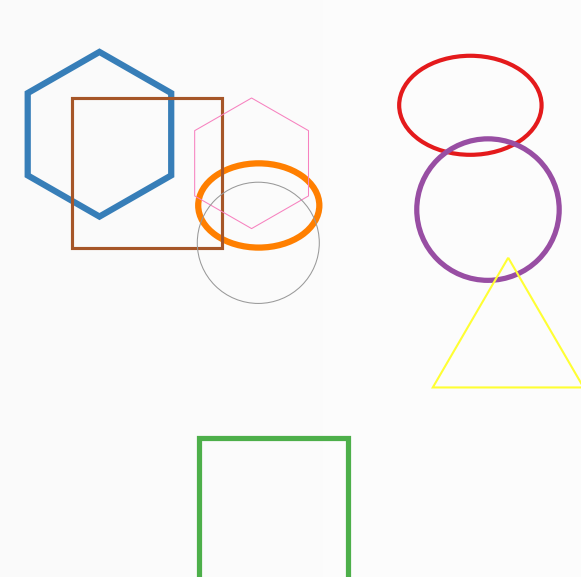[{"shape": "oval", "thickness": 2, "radius": 0.61, "center": [0.809, 0.817]}, {"shape": "hexagon", "thickness": 3, "radius": 0.71, "center": [0.171, 0.767]}, {"shape": "square", "thickness": 2.5, "radius": 0.64, "center": [0.47, 0.113]}, {"shape": "circle", "thickness": 2.5, "radius": 0.61, "center": [0.84, 0.636]}, {"shape": "oval", "thickness": 3, "radius": 0.52, "center": [0.445, 0.643]}, {"shape": "triangle", "thickness": 1, "radius": 0.75, "center": [0.874, 0.403]}, {"shape": "square", "thickness": 1.5, "radius": 0.65, "center": [0.252, 0.7]}, {"shape": "hexagon", "thickness": 0.5, "radius": 0.57, "center": [0.433, 0.716]}, {"shape": "circle", "thickness": 0.5, "radius": 0.52, "center": [0.444, 0.579]}]